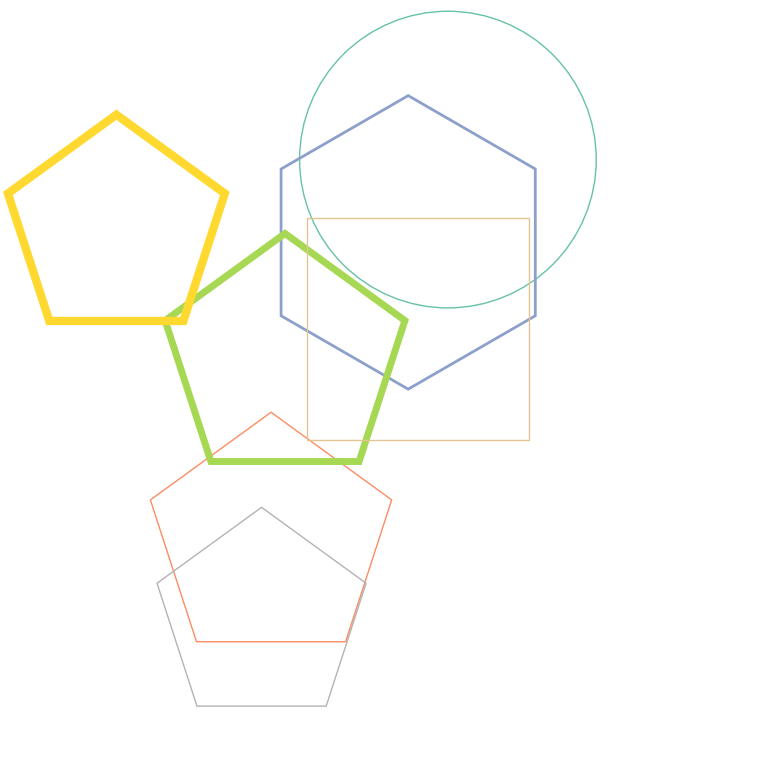[{"shape": "circle", "thickness": 0.5, "radius": 0.96, "center": [0.582, 0.793]}, {"shape": "pentagon", "thickness": 0.5, "radius": 0.82, "center": [0.352, 0.3]}, {"shape": "hexagon", "thickness": 1, "radius": 0.95, "center": [0.53, 0.685]}, {"shape": "pentagon", "thickness": 2.5, "radius": 0.82, "center": [0.37, 0.533]}, {"shape": "pentagon", "thickness": 3, "radius": 0.74, "center": [0.151, 0.703]}, {"shape": "square", "thickness": 0.5, "radius": 0.72, "center": [0.542, 0.573]}, {"shape": "pentagon", "thickness": 0.5, "radius": 0.71, "center": [0.34, 0.198]}]